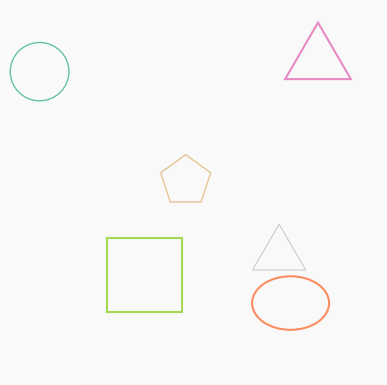[{"shape": "circle", "thickness": 1, "radius": 0.38, "center": [0.102, 0.814]}, {"shape": "oval", "thickness": 1.5, "radius": 0.5, "center": [0.75, 0.213]}, {"shape": "triangle", "thickness": 1.5, "radius": 0.49, "center": [0.821, 0.843]}, {"shape": "square", "thickness": 1.5, "radius": 0.48, "center": [0.373, 0.286]}, {"shape": "pentagon", "thickness": 1, "radius": 0.34, "center": [0.479, 0.53]}, {"shape": "triangle", "thickness": 0.5, "radius": 0.4, "center": [0.72, 0.338]}]